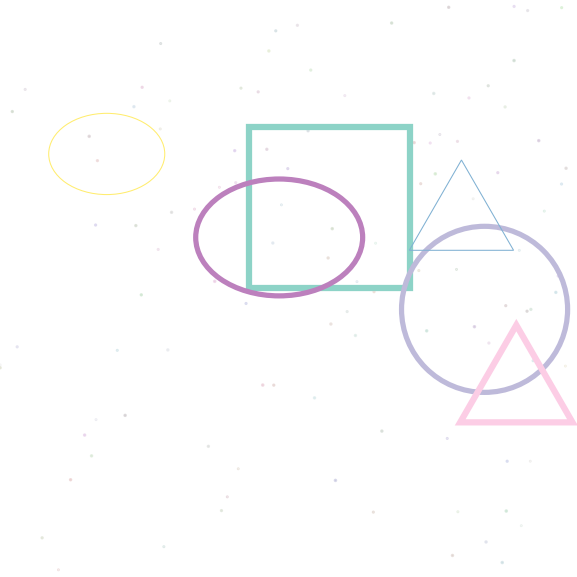[{"shape": "square", "thickness": 3, "radius": 0.7, "center": [0.571, 0.641]}, {"shape": "circle", "thickness": 2.5, "radius": 0.72, "center": [0.839, 0.463]}, {"shape": "triangle", "thickness": 0.5, "radius": 0.52, "center": [0.799, 0.618]}, {"shape": "triangle", "thickness": 3, "radius": 0.56, "center": [0.894, 0.324]}, {"shape": "oval", "thickness": 2.5, "radius": 0.72, "center": [0.483, 0.588]}, {"shape": "oval", "thickness": 0.5, "radius": 0.5, "center": [0.185, 0.733]}]